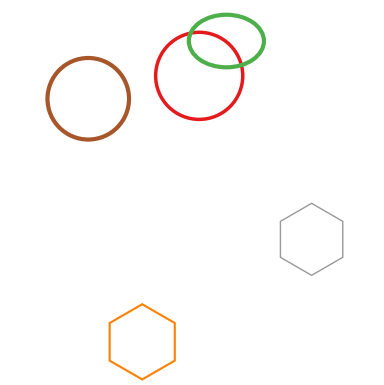[{"shape": "circle", "thickness": 2.5, "radius": 0.57, "center": [0.517, 0.803]}, {"shape": "oval", "thickness": 3, "radius": 0.49, "center": [0.588, 0.893]}, {"shape": "hexagon", "thickness": 1.5, "radius": 0.49, "center": [0.369, 0.112]}, {"shape": "circle", "thickness": 3, "radius": 0.53, "center": [0.229, 0.743]}, {"shape": "hexagon", "thickness": 1, "radius": 0.47, "center": [0.809, 0.378]}]